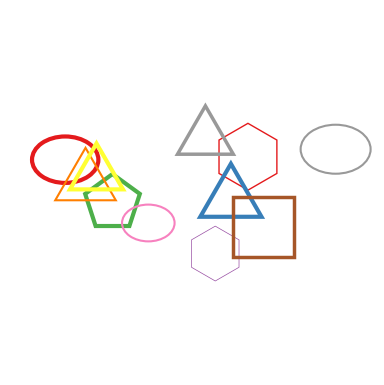[{"shape": "hexagon", "thickness": 1, "radius": 0.43, "center": [0.644, 0.593]}, {"shape": "oval", "thickness": 3, "radius": 0.43, "center": [0.169, 0.585]}, {"shape": "triangle", "thickness": 3, "radius": 0.46, "center": [0.6, 0.483]}, {"shape": "pentagon", "thickness": 3, "radius": 0.37, "center": [0.292, 0.473]}, {"shape": "hexagon", "thickness": 0.5, "radius": 0.36, "center": [0.559, 0.341]}, {"shape": "triangle", "thickness": 1.5, "radius": 0.45, "center": [0.222, 0.525]}, {"shape": "triangle", "thickness": 3, "radius": 0.4, "center": [0.251, 0.548]}, {"shape": "square", "thickness": 2.5, "radius": 0.39, "center": [0.685, 0.41]}, {"shape": "oval", "thickness": 1.5, "radius": 0.34, "center": [0.385, 0.421]}, {"shape": "oval", "thickness": 1.5, "radius": 0.45, "center": [0.872, 0.612]}, {"shape": "triangle", "thickness": 2.5, "radius": 0.42, "center": [0.534, 0.641]}]